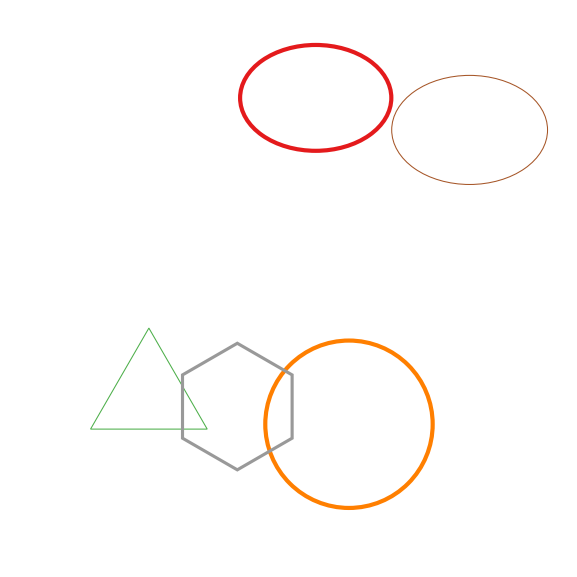[{"shape": "oval", "thickness": 2, "radius": 0.65, "center": [0.547, 0.83]}, {"shape": "triangle", "thickness": 0.5, "radius": 0.58, "center": [0.258, 0.314]}, {"shape": "circle", "thickness": 2, "radius": 0.72, "center": [0.604, 0.264]}, {"shape": "oval", "thickness": 0.5, "radius": 0.67, "center": [0.813, 0.774]}, {"shape": "hexagon", "thickness": 1.5, "radius": 0.55, "center": [0.411, 0.295]}]